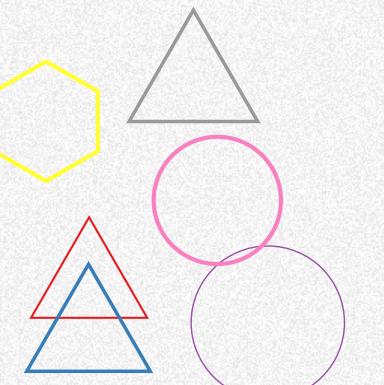[{"shape": "triangle", "thickness": 1.5, "radius": 0.87, "center": [0.231, 0.262]}, {"shape": "triangle", "thickness": 2.5, "radius": 0.93, "center": [0.23, 0.128]}, {"shape": "circle", "thickness": 1, "radius": 1.0, "center": [0.696, 0.162]}, {"shape": "hexagon", "thickness": 3, "radius": 0.78, "center": [0.12, 0.685]}, {"shape": "circle", "thickness": 3, "radius": 0.83, "center": [0.565, 0.479]}, {"shape": "triangle", "thickness": 2.5, "radius": 0.96, "center": [0.502, 0.781]}]